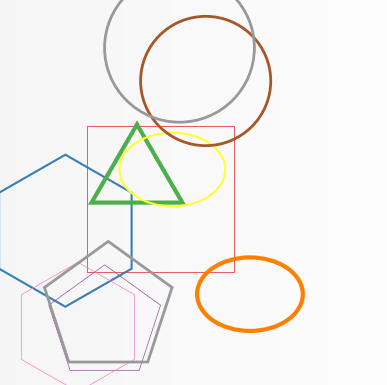[{"shape": "square", "thickness": 0.5, "radius": 0.95, "center": [0.415, 0.484]}, {"shape": "hexagon", "thickness": 1.5, "radius": 0.99, "center": [0.169, 0.401]}, {"shape": "triangle", "thickness": 3, "radius": 0.68, "center": [0.353, 0.541]}, {"shape": "pentagon", "thickness": 0.5, "radius": 0.76, "center": [0.27, 0.16]}, {"shape": "oval", "thickness": 3, "radius": 0.68, "center": [0.645, 0.236]}, {"shape": "oval", "thickness": 1.5, "radius": 0.68, "center": [0.445, 0.56]}, {"shape": "circle", "thickness": 2, "radius": 0.84, "center": [0.531, 0.79]}, {"shape": "hexagon", "thickness": 0.5, "radius": 0.84, "center": [0.201, 0.151]}, {"shape": "pentagon", "thickness": 2, "radius": 0.87, "center": [0.279, 0.2]}, {"shape": "circle", "thickness": 2, "radius": 0.97, "center": [0.463, 0.876]}]